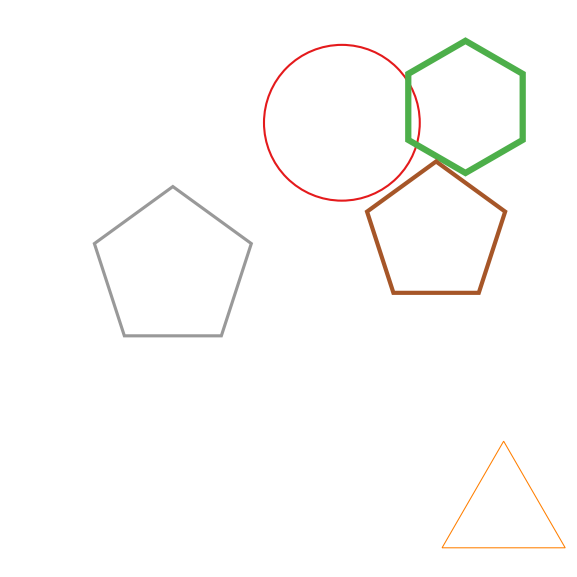[{"shape": "circle", "thickness": 1, "radius": 0.67, "center": [0.592, 0.787]}, {"shape": "hexagon", "thickness": 3, "radius": 0.57, "center": [0.806, 0.814]}, {"shape": "triangle", "thickness": 0.5, "radius": 0.62, "center": [0.872, 0.112]}, {"shape": "pentagon", "thickness": 2, "radius": 0.63, "center": [0.755, 0.594]}, {"shape": "pentagon", "thickness": 1.5, "radius": 0.71, "center": [0.299, 0.533]}]